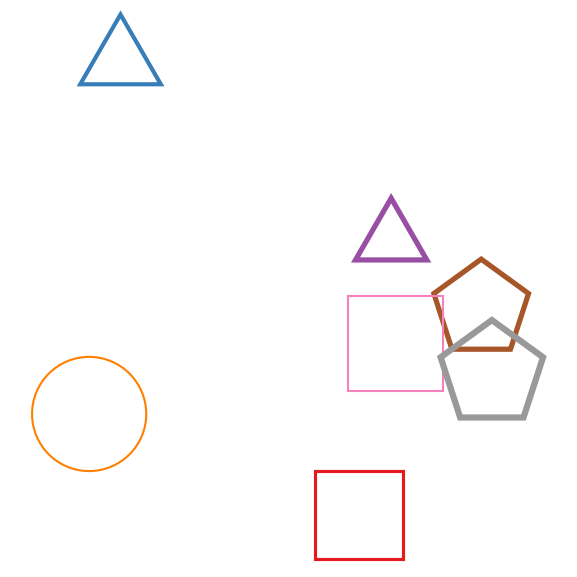[{"shape": "square", "thickness": 1.5, "radius": 0.38, "center": [0.621, 0.107]}, {"shape": "triangle", "thickness": 2, "radius": 0.4, "center": [0.209, 0.894]}, {"shape": "triangle", "thickness": 2.5, "radius": 0.36, "center": [0.677, 0.585]}, {"shape": "circle", "thickness": 1, "radius": 0.49, "center": [0.154, 0.282]}, {"shape": "pentagon", "thickness": 2.5, "radius": 0.43, "center": [0.833, 0.464]}, {"shape": "square", "thickness": 1, "radius": 0.41, "center": [0.685, 0.404]}, {"shape": "pentagon", "thickness": 3, "radius": 0.47, "center": [0.852, 0.352]}]